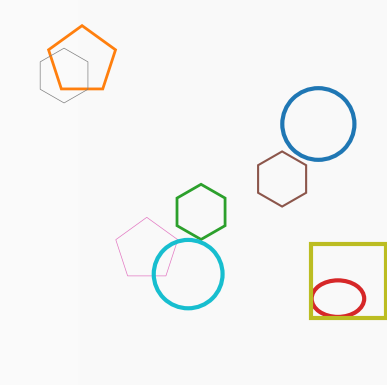[{"shape": "circle", "thickness": 3, "radius": 0.47, "center": [0.822, 0.678]}, {"shape": "pentagon", "thickness": 2, "radius": 0.45, "center": [0.212, 0.843]}, {"shape": "hexagon", "thickness": 2, "radius": 0.36, "center": [0.519, 0.45]}, {"shape": "oval", "thickness": 3, "radius": 0.34, "center": [0.872, 0.224]}, {"shape": "hexagon", "thickness": 1.5, "radius": 0.36, "center": [0.728, 0.535]}, {"shape": "pentagon", "thickness": 0.5, "radius": 0.42, "center": [0.379, 0.351]}, {"shape": "hexagon", "thickness": 0.5, "radius": 0.36, "center": [0.165, 0.804]}, {"shape": "square", "thickness": 3, "radius": 0.48, "center": [0.899, 0.271]}, {"shape": "circle", "thickness": 3, "radius": 0.44, "center": [0.486, 0.288]}]